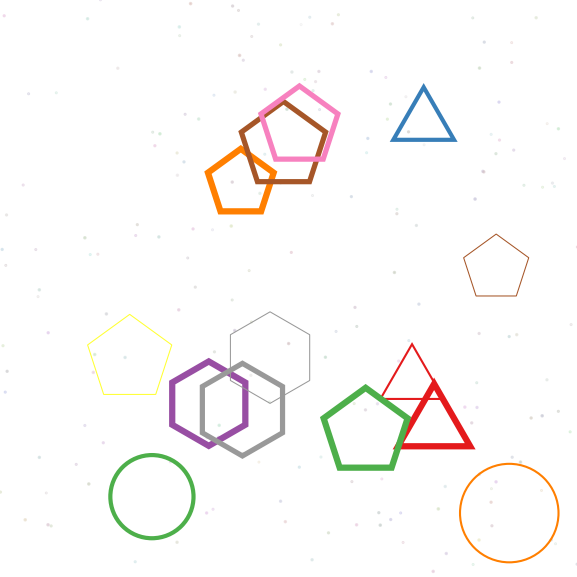[{"shape": "triangle", "thickness": 1, "radius": 0.32, "center": [0.713, 0.34]}, {"shape": "triangle", "thickness": 3, "radius": 0.36, "center": [0.752, 0.262]}, {"shape": "triangle", "thickness": 2, "radius": 0.3, "center": [0.734, 0.787]}, {"shape": "pentagon", "thickness": 3, "radius": 0.38, "center": [0.633, 0.251]}, {"shape": "circle", "thickness": 2, "radius": 0.36, "center": [0.263, 0.139]}, {"shape": "hexagon", "thickness": 3, "radius": 0.37, "center": [0.362, 0.3]}, {"shape": "circle", "thickness": 1, "radius": 0.43, "center": [0.882, 0.111]}, {"shape": "pentagon", "thickness": 3, "radius": 0.3, "center": [0.417, 0.682]}, {"shape": "pentagon", "thickness": 0.5, "radius": 0.38, "center": [0.225, 0.378]}, {"shape": "pentagon", "thickness": 0.5, "radius": 0.3, "center": [0.859, 0.535]}, {"shape": "pentagon", "thickness": 2.5, "radius": 0.38, "center": [0.491, 0.747]}, {"shape": "pentagon", "thickness": 2.5, "radius": 0.35, "center": [0.519, 0.78]}, {"shape": "hexagon", "thickness": 2.5, "radius": 0.4, "center": [0.42, 0.29]}, {"shape": "hexagon", "thickness": 0.5, "radius": 0.4, "center": [0.468, 0.38]}]